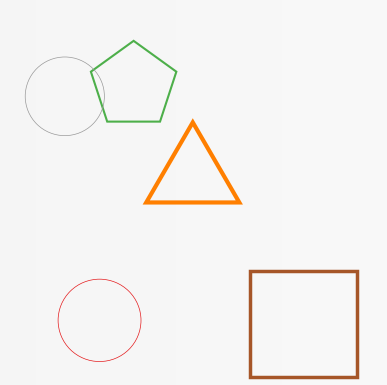[{"shape": "circle", "thickness": 0.5, "radius": 0.53, "center": [0.257, 0.168]}, {"shape": "pentagon", "thickness": 1.5, "radius": 0.58, "center": [0.345, 0.778]}, {"shape": "triangle", "thickness": 3, "radius": 0.69, "center": [0.497, 0.543]}, {"shape": "square", "thickness": 2.5, "radius": 0.69, "center": [0.784, 0.158]}, {"shape": "circle", "thickness": 0.5, "radius": 0.51, "center": [0.167, 0.75]}]